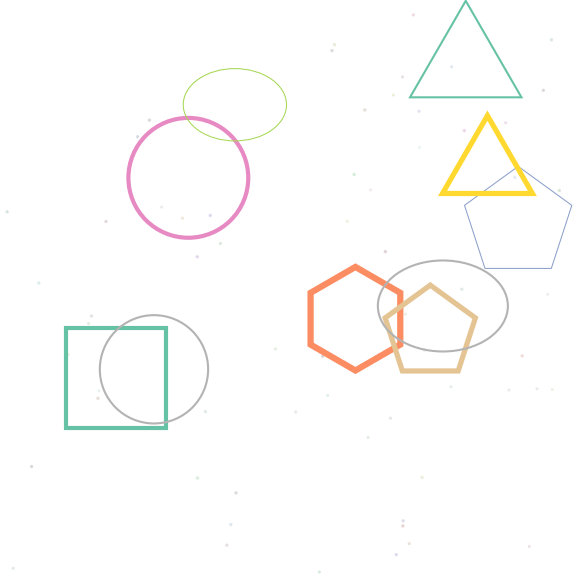[{"shape": "square", "thickness": 2, "radius": 0.44, "center": [0.201, 0.344]}, {"shape": "triangle", "thickness": 1, "radius": 0.56, "center": [0.806, 0.886]}, {"shape": "hexagon", "thickness": 3, "radius": 0.45, "center": [0.615, 0.447]}, {"shape": "pentagon", "thickness": 0.5, "radius": 0.49, "center": [0.897, 0.613]}, {"shape": "circle", "thickness": 2, "radius": 0.52, "center": [0.326, 0.691]}, {"shape": "oval", "thickness": 0.5, "radius": 0.45, "center": [0.407, 0.818]}, {"shape": "triangle", "thickness": 2.5, "radius": 0.45, "center": [0.844, 0.709]}, {"shape": "pentagon", "thickness": 2.5, "radius": 0.41, "center": [0.745, 0.423]}, {"shape": "oval", "thickness": 1, "radius": 0.56, "center": [0.767, 0.469]}, {"shape": "circle", "thickness": 1, "radius": 0.47, "center": [0.267, 0.36]}]